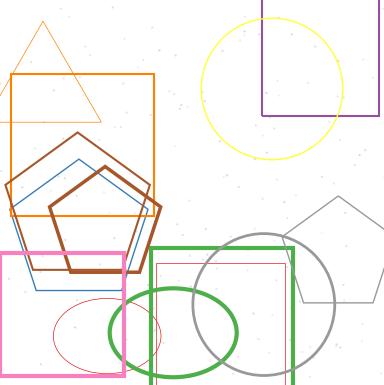[{"shape": "square", "thickness": 0.5, "radius": 0.84, "center": [0.573, 0.15]}, {"shape": "oval", "thickness": 0.5, "radius": 0.7, "center": [0.278, 0.127]}, {"shape": "pentagon", "thickness": 1, "radius": 0.94, "center": [0.205, 0.398]}, {"shape": "square", "thickness": 3, "radius": 0.92, "center": [0.576, 0.171]}, {"shape": "oval", "thickness": 3, "radius": 0.82, "center": [0.45, 0.136]}, {"shape": "square", "thickness": 1.5, "radius": 0.76, "center": [0.833, 0.851]}, {"shape": "triangle", "thickness": 0.5, "radius": 0.87, "center": [0.112, 0.77]}, {"shape": "square", "thickness": 1.5, "radius": 0.93, "center": [0.215, 0.623]}, {"shape": "circle", "thickness": 1, "radius": 0.92, "center": [0.707, 0.769]}, {"shape": "pentagon", "thickness": 1.5, "radius": 0.99, "center": [0.202, 0.459]}, {"shape": "pentagon", "thickness": 2.5, "radius": 0.76, "center": [0.273, 0.416]}, {"shape": "square", "thickness": 3, "radius": 0.8, "center": [0.161, 0.183]}, {"shape": "circle", "thickness": 2, "radius": 0.92, "center": [0.685, 0.209]}, {"shape": "pentagon", "thickness": 1, "radius": 0.77, "center": [0.879, 0.338]}]